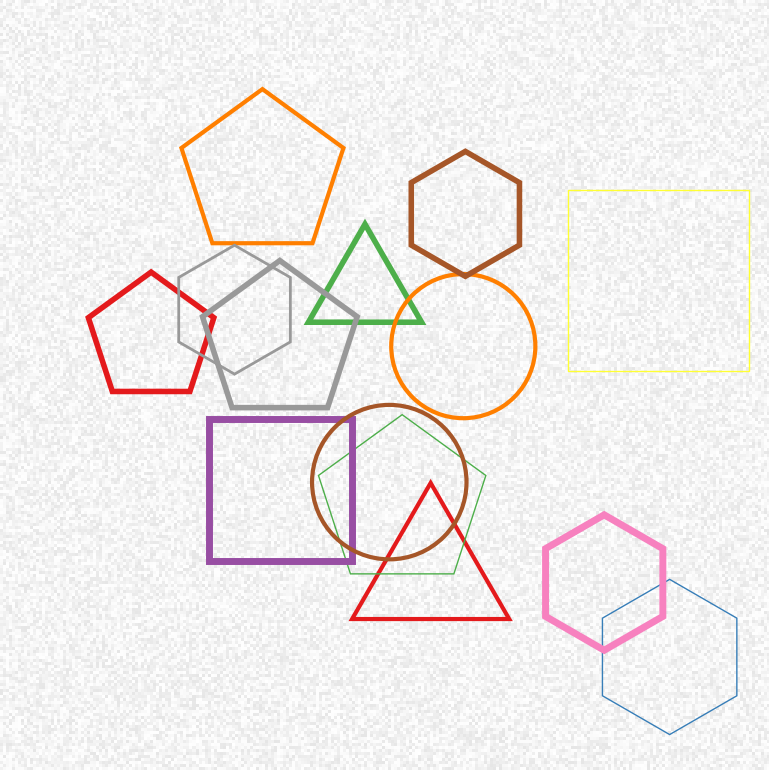[{"shape": "pentagon", "thickness": 2, "radius": 0.43, "center": [0.196, 0.561]}, {"shape": "triangle", "thickness": 1.5, "radius": 0.59, "center": [0.559, 0.255]}, {"shape": "hexagon", "thickness": 0.5, "radius": 0.5, "center": [0.87, 0.147]}, {"shape": "triangle", "thickness": 2, "radius": 0.42, "center": [0.474, 0.624]}, {"shape": "pentagon", "thickness": 0.5, "radius": 0.57, "center": [0.522, 0.347]}, {"shape": "square", "thickness": 2.5, "radius": 0.46, "center": [0.365, 0.364]}, {"shape": "circle", "thickness": 1.5, "radius": 0.47, "center": [0.602, 0.55]}, {"shape": "pentagon", "thickness": 1.5, "radius": 0.55, "center": [0.341, 0.774]}, {"shape": "square", "thickness": 0.5, "radius": 0.59, "center": [0.855, 0.636]}, {"shape": "hexagon", "thickness": 2, "radius": 0.41, "center": [0.604, 0.722]}, {"shape": "circle", "thickness": 1.5, "radius": 0.5, "center": [0.506, 0.374]}, {"shape": "hexagon", "thickness": 2.5, "radius": 0.44, "center": [0.785, 0.243]}, {"shape": "pentagon", "thickness": 2, "radius": 0.53, "center": [0.363, 0.556]}, {"shape": "hexagon", "thickness": 1, "radius": 0.42, "center": [0.305, 0.598]}]